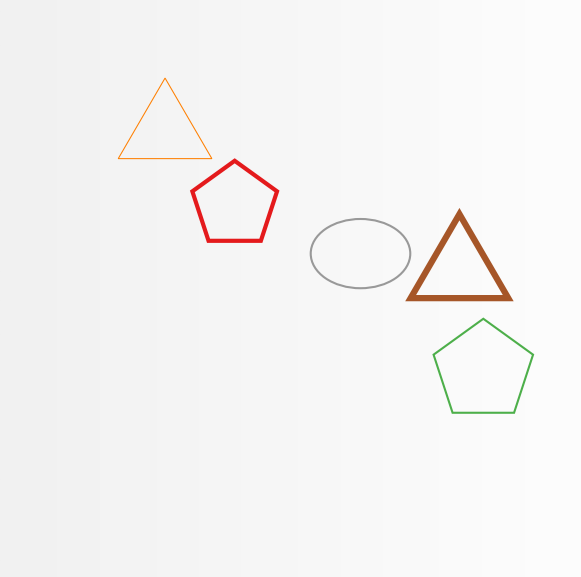[{"shape": "pentagon", "thickness": 2, "radius": 0.38, "center": [0.404, 0.644]}, {"shape": "pentagon", "thickness": 1, "radius": 0.45, "center": [0.832, 0.357]}, {"shape": "triangle", "thickness": 0.5, "radius": 0.47, "center": [0.284, 0.771]}, {"shape": "triangle", "thickness": 3, "radius": 0.48, "center": [0.79, 0.531]}, {"shape": "oval", "thickness": 1, "radius": 0.43, "center": [0.62, 0.56]}]